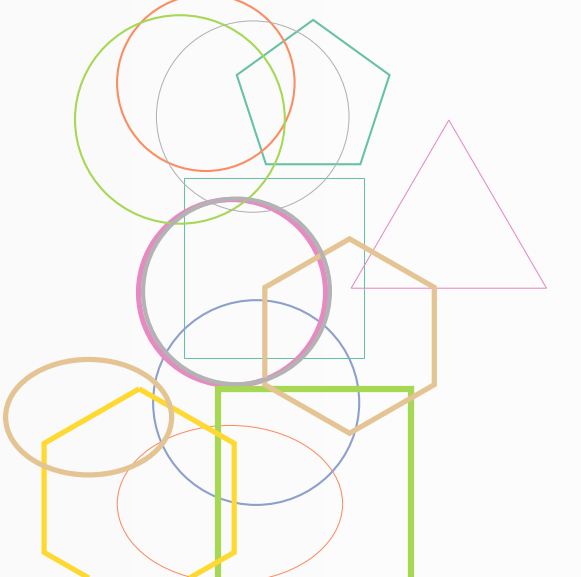[{"shape": "pentagon", "thickness": 1, "radius": 0.69, "center": [0.539, 0.827]}, {"shape": "square", "thickness": 0.5, "radius": 0.78, "center": [0.472, 0.535]}, {"shape": "circle", "thickness": 1, "radius": 0.76, "center": [0.354, 0.856]}, {"shape": "oval", "thickness": 0.5, "radius": 0.97, "center": [0.396, 0.127]}, {"shape": "circle", "thickness": 1, "radius": 0.89, "center": [0.441, 0.302]}, {"shape": "triangle", "thickness": 0.5, "radius": 0.97, "center": [0.772, 0.597]}, {"shape": "circle", "thickness": 2.5, "radius": 0.8, "center": [0.399, 0.493]}, {"shape": "circle", "thickness": 1, "radius": 0.9, "center": [0.31, 0.792]}, {"shape": "square", "thickness": 3, "radius": 0.83, "center": [0.541, 0.16]}, {"shape": "hexagon", "thickness": 2.5, "radius": 0.94, "center": [0.239, 0.137]}, {"shape": "oval", "thickness": 2.5, "radius": 0.71, "center": [0.152, 0.277]}, {"shape": "hexagon", "thickness": 2.5, "radius": 0.84, "center": [0.601, 0.417]}, {"shape": "circle", "thickness": 2, "radius": 0.8, "center": [0.407, 0.495]}, {"shape": "circle", "thickness": 0.5, "radius": 0.83, "center": [0.435, 0.797]}]